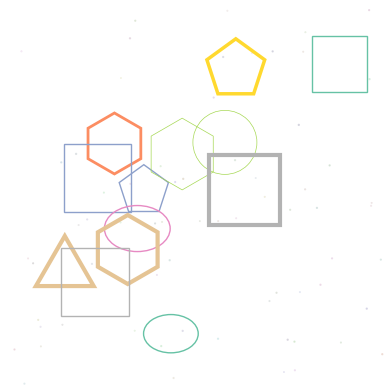[{"shape": "oval", "thickness": 1, "radius": 0.36, "center": [0.444, 0.133]}, {"shape": "square", "thickness": 1, "radius": 0.36, "center": [0.882, 0.834]}, {"shape": "hexagon", "thickness": 2, "radius": 0.4, "center": [0.297, 0.627]}, {"shape": "pentagon", "thickness": 1, "radius": 0.34, "center": [0.374, 0.505]}, {"shape": "square", "thickness": 1, "radius": 0.44, "center": [0.253, 0.537]}, {"shape": "oval", "thickness": 1, "radius": 0.43, "center": [0.357, 0.406]}, {"shape": "circle", "thickness": 0.5, "radius": 0.42, "center": [0.584, 0.63]}, {"shape": "hexagon", "thickness": 0.5, "radius": 0.47, "center": [0.473, 0.6]}, {"shape": "pentagon", "thickness": 2.5, "radius": 0.39, "center": [0.612, 0.82]}, {"shape": "hexagon", "thickness": 3, "radius": 0.45, "center": [0.332, 0.352]}, {"shape": "triangle", "thickness": 3, "radius": 0.43, "center": [0.168, 0.3]}, {"shape": "square", "thickness": 1, "radius": 0.44, "center": [0.246, 0.268]}, {"shape": "square", "thickness": 3, "radius": 0.46, "center": [0.636, 0.506]}]